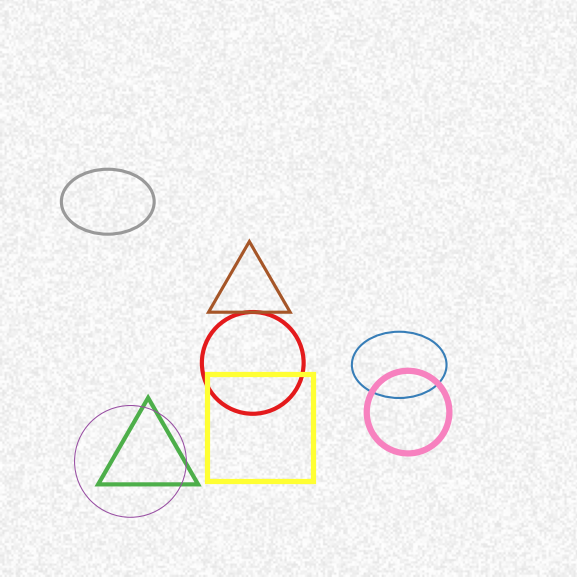[{"shape": "circle", "thickness": 2, "radius": 0.44, "center": [0.438, 0.371]}, {"shape": "oval", "thickness": 1, "radius": 0.41, "center": [0.691, 0.367]}, {"shape": "triangle", "thickness": 2, "radius": 0.5, "center": [0.256, 0.21]}, {"shape": "circle", "thickness": 0.5, "radius": 0.48, "center": [0.226, 0.2]}, {"shape": "square", "thickness": 2.5, "radius": 0.46, "center": [0.45, 0.258]}, {"shape": "triangle", "thickness": 1.5, "radius": 0.41, "center": [0.432, 0.499]}, {"shape": "circle", "thickness": 3, "radius": 0.36, "center": [0.707, 0.286]}, {"shape": "oval", "thickness": 1.5, "radius": 0.4, "center": [0.187, 0.65]}]